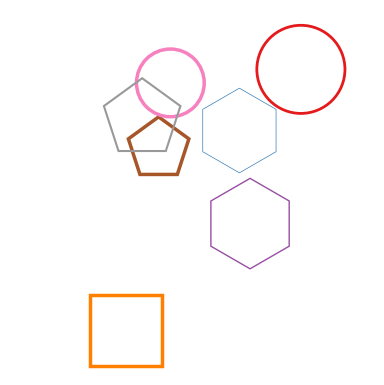[{"shape": "circle", "thickness": 2, "radius": 0.57, "center": [0.782, 0.82]}, {"shape": "hexagon", "thickness": 0.5, "radius": 0.55, "center": [0.622, 0.661]}, {"shape": "hexagon", "thickness": 1, "radius": 0.59, "center": [0.649, 0.419]}, {"shape": "square", "thickness": 2.5, "radius": 0.46, "center": [0.327, 0.141]}, {"shape": "pentagon", "thickness": 2.5, "radius": 0.41, "center": [0.412, 0.614]}, {"shape": "circle", "thickness": 2.5, "radius": 0.44, "center": [0.442, 0.785]}, {"shape": "pentagon", "thickness": 1.5, "radius": 0.52, "center": [0.369, 0.692]}]